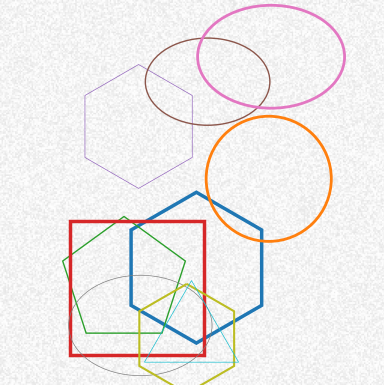[{"shape": "hexagon", "thickness": 2.5, "radius": 0.98, "center": [0.51, 0.305]}, {"shape": "circle", "thickness": 2, "radius": 0.81, "center": [0.698, 0.536]}, {"shape": "pentagon", "thickness": 1, "radius": 0.84, "center": [0.322, 0.27]}, {"shape": "square", "thickness": 2.5, "radius": 0.87, "center": [0.356, 0.252]}, {"shape": "hexagon", "thickness": 0.5, "radius": 0.8, "center": [0.36, 0.672]}, {"shape": "oval", "thickness": 1, "radius": 0.81, "center": [0.539, 0.788]}, {"shape": "oval", "thickness": 2, "radius": 0.95, "center": [0.704, 0.853]}, {"shape": "oval", "thickness": 0.5, "radius": 0.93, "center": [0.365, 0.155]}, {"shape": "hexagon", "thickness": 1.5, "radius": 0.71, "center": [0.485, 0.12]}, {"shape": "triangle", "thickness": 0.5, "radius": 0.71, "center": [0.497, 0.13]}]